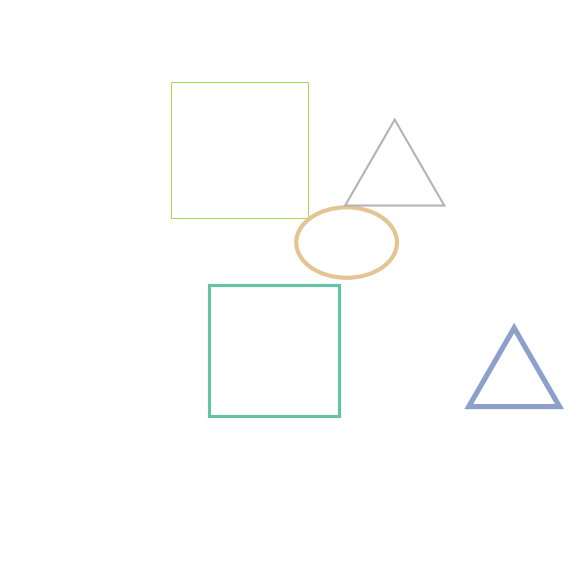[{"shape": "square", "thickness": 1.5, "radius": 0.57, "center": [0.474, 0.392]}, {"shape": "triangle", "thickness": 2.5, "radius": 0.45, "center": [0.89, 0.34]}, {"shape": "square", "thickness": 0.5, "radius": 0.59, "center": [0.415, 0.739]}, {"shape": "oval", "thickness": 2, "radius": 0.44, "center": [0.6, 0.579]}, {"shape": "triangle", "thickness": 1, "radius": 0.5, "center": [0.683, 0.693]}]